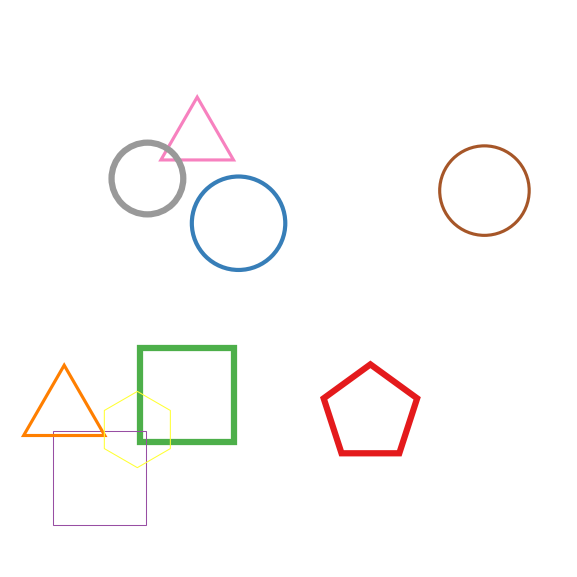[{"shape": "pentagon", "thickness": 3, "radius": 0.43, "center": [0.641, 0.283]}, {"shape": "circle", "thickness": 2, "radius": 0.4, "center": [0.413, 0.613]}, {"shape": "square", "thickness": 3, "radius": 0.41, "center": [0.324, 0.314]}, {"shape": "square", "thickness": 0.5, "radius": 0.4, "center": [0.172, 0.171]}, {"shape": "triangle", "thickness": 1.5, "radius": 0.41, "center": [0.111, 0.286]}, {"shape": "hexagon", "thickness": 0.5, "radius": 0.33, "center": [0.238, 0.255]}, {"shape": "circle", "thickness": 1.5, "radius": 0.39, "center": [0.839, 0.669]}, {"shape": "triangle", "thickness": 1.5, "radius": 0.36, "center": [0.341, 0.758]}, {"shape": "circle", "thickness": 3, "radius": 0.31, "center": [0.255, 0.69]}]